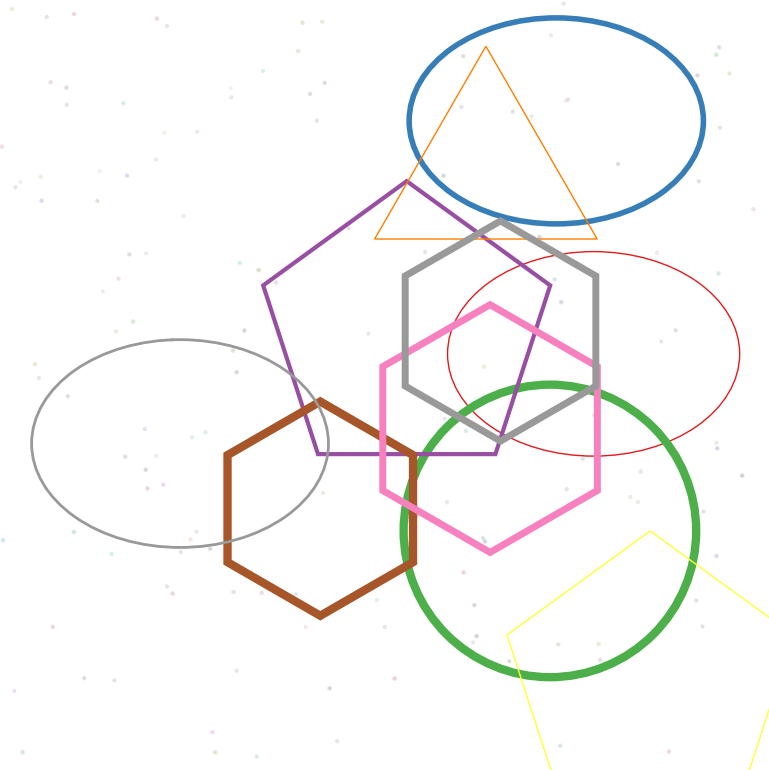[{"shape": "oval", "thickness": 0.5, "radius": 0.95, "center": [0.771, 0.54]}, {"shape": "oval", "thickness": 2, "radius": 0.96, "center": [0.722, 0.843]}, {"shape": "circle", "thickness": 3, "radius": 0.95, "center": [0.714, 0.31]}, {"shape": "pentagon", "thickness": 1.5, "radius": 0.98, "center": [0.528, 0.569]}, {"shape": "triangle", "thickness": 0.5, "radius": 0.83, "center": [0.631, 0.773]}, {"shape": "pentagon", "thickness": 0.5, "radius": 0.98, "center": [0.844, 0.115]}, {"shape": "hexagon", "thickness": 3, "radius": 0.7, "center": [0.416, 0.339]}, {"shape": "hexagon", "thickness": 2.5, "radius": 0.8, "center": [0.636, 0.443]}, {"shape": "oval", "thickness": 1, "radius": 0.96, "center": [0.234, 0.424]}, {"shape": "hexagon", "thickness": 2.5, "radius": 0.71, "center": [0.65, 0.57]}]